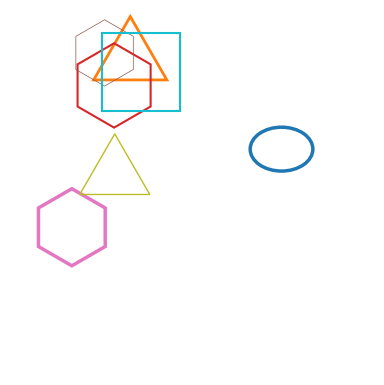[{"shape": "oval", "thickness": 2.5, "radius": 0.41, "center": [0.731, 0.613]}, {"shape": "triangle", "thickness": 2, "radius": 0.55, "center": [0.338, 0.847]}, {"shape": "hexagon", "thickness": 1.5, "radius": 0.55, "center": [0.296, 0.778]}, {"shape": "hexagon", "thickness": 0.5, "radius": 0.43, "center": [0.272, 0.863]}, {"shape": "hexagon", "thickness": 2.5, "radius": 0.5, "center": [0.187, 0.41]}, {"shape": "triangle", "thickness": 1, "radius": 0.53, "center": [0.298, 0.547]}, {"shape": "square", "thickness": 1.5, "radius": 0.5, "center": [0.366, 0.813]}]